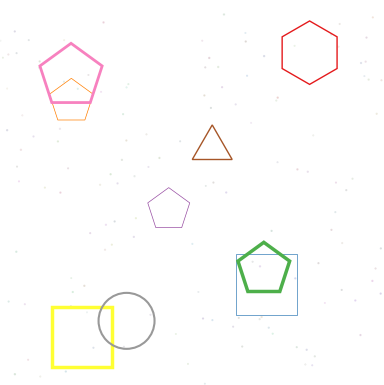[{"shape": "hexagon", "thickness": 1, "radius": 0.41, "center": [0.804, 0.863]}, {"shape": "square", "thickness": 0.5, "radius": 0.4, "center": [0.692, 0.261]}, {"shape": "pentagon", "thickness": 2.5, "radius": 0.35, "center": [0.685, 0.3]}, {"shape": "pentagon", "thickness": 0.5, "radius": 0.29, "center": [0.438, 0.455]}, {"shape": "pentagon", "thickness": 0.5, "radius": 0.3, "center": [0.185, 0.737]}, {"shape": "square", "thickness": 2.5, "radius": 0.39, "center": [0.213, 0.125]}, {"shape": "triangle", "thickness": 1, "radius": 0.3, "center": [0.551, 0.616]}, {"shape": "pentagon", "thickness": 2, "radius": 0.43, "center": [0.185, 0.802]}, {"shape": "circle", "thickness": 1.5, "radius": 0.36, "center": [0.329, 0.167]}]